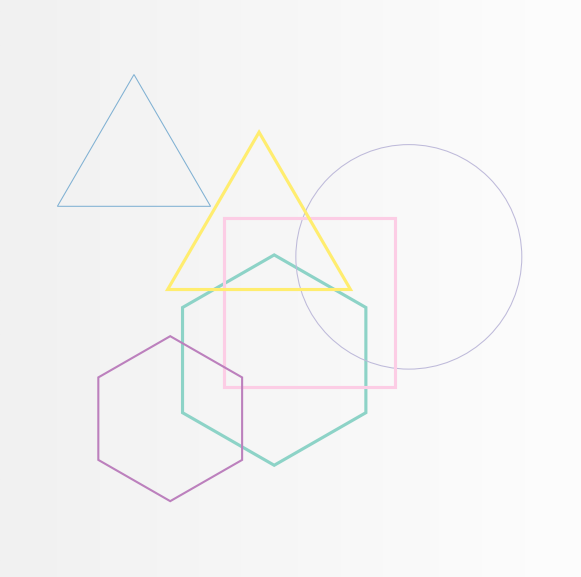[{"shape": "hexagon", "thickness": 1.5, "radius": 0.91, "center": [0.472, 0.376]}, {"shape": "circle", "thickness": 0.5, "radius": 0.97, "center": [0.703, 0.554]}, {"shape": "triangle", "thickness": 0.5, "radius": 0.76, "center": [0.23, 0.718]}, {"shape": "square", "thickness": 1.5, "radius": 0.73, "center": [0.533, 0.476]}, {"shape": "hexagon", "thickness": 1, "radius": 0.71, "center": [0.293, 0.274]}, {"shape": "triangle", "thickness": 1.5, "radius": 0.91, "center": [0.446, 0.589]}]